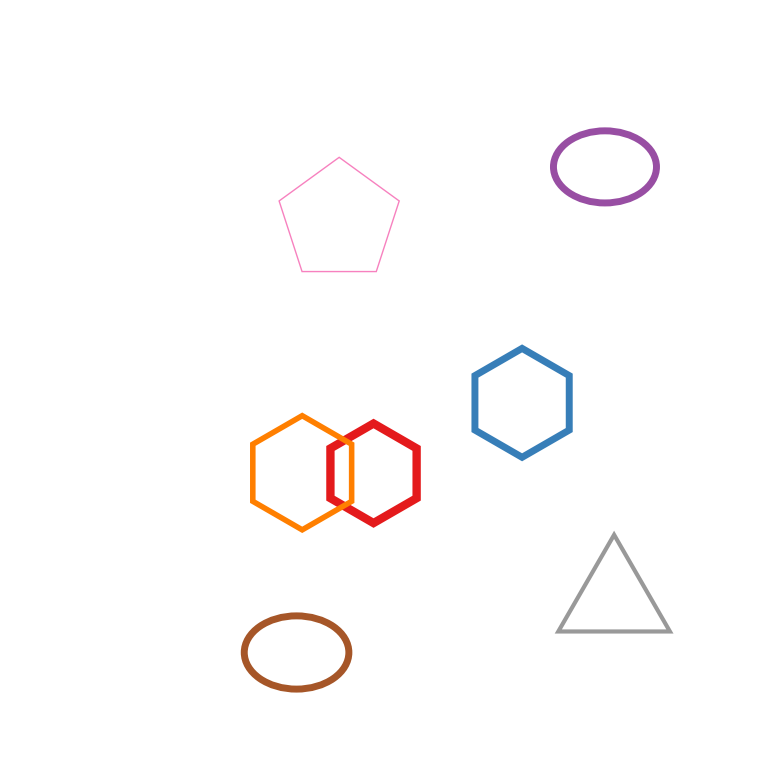[{"shape": "hexagon", "thickness": 3, "radius": 0.32, "center": [0.485, 0.385]}, {"shape": "hexagon", "thickness": 2.5, "radius": 0.35, "center": [0.678, 0.477]}, {"shape": "oval", "thickness": 2.5, "radius": 0.33, "center": [0.786, 0.783]}, {"shape": "hexagon", "thickness": 2, "radius": 0.37, "center": [0.392, 0.386]}, {"shape": "oval", "thickness": 2.5, "radius": 0.34, "center": [0.385, 0.153]}, {"shape": "pentagon", "thickness": 0.5, "radius": 0.41, "center": [0.44, 0.714]}, {"shape": "triangle", "thickness": 1.5, "radius": 0.42, "center": [0.798, 0.222]}]